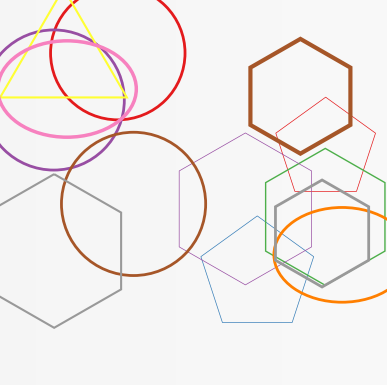[{"shape": "circle", "thickness": 2, "radius": 0.87, "center": [0.304, 0.862]}, {"shape": "pentagon", "thickness": 0.5, "radius": 0.68, "center": [0.84, 0.612]}, {"shape": "pentagon", "thickness": 0.5, "radius": 0.77, "center": [0.664, 0.286]}, {"shape": "hexagon", "thickness": 1, "radius": 0.89, "center": [0.839, 0.437]}, {"shape": "hexagon", "thickness": 0.5, "radius": 0.99, "center": [0.633, 0.457]}, {"shape": "circle", "thickness": 2, "radius": 0.91, "center": [0.139, 0.74]}, {"shape": "oval", "thickness": 2, "radius": 0.88, "center": [0.883, 0.338]}, {"shape": "triangle", "thickness": 1.5, "radius": 0.94, "center": [0.164, 0.841]}, {"shape": "hexagon", "thickness": 3, "radius": 0.74, "center": [0.775, 0.75]}, {"shape": "circle", "thickness": 2, "radius": 0.93, "center": [0.345, 0.47]}, {"shape": "oval", "thickness": 2.5, "radius": 0.89, "center": [0.173, 0.769]}, {"shape": "hexagon", "thickness": 1.5, "radius": 1.0, "center": [0.14, 0.348]}, {"shape": "hexagon", "thickness": 2, "radius": 0.69, "center": [0.831, 0.394]}]